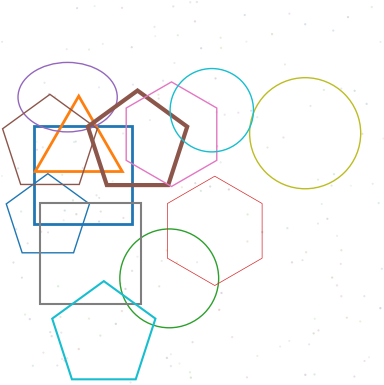[{"shape": "square", "thickness": 2, "radius": 0.63, "center": [0.215, 0.545]}, {"shape": "pentagon", "thickness": 1, "radius": 0.57, "center": [0.124, 0.435]}, {"shape": "triangle", "thickness": 2, "radius": 0.65, "center": [0.205, 0.62]}, {"shape": "circle", "thickness": 1, "radius": 0.64, "center": [0.44, 0.277]}, {"shape": "hexagon", "thickness": 0.5, "radius": 0.71, "center": [0.558, 0.4]}, {"shape": "oval", "thickness": 1, "radius": 0.64, "center": [0.176, 0.748]}, {"shape": "pentagon", "thickness": 3, "radius": 0.68, "center": [0.357, 0.629]}, {"shape": "pentagon", "thickness": 1, "radius": 0.65, "center": [0.13, 0.626]}, {"shape": "hexagon", "thickness": 1, "radius": 0.68, "center": [0.445, 0.651]}, {"shape": "square", "thickness": 1.5, "radius": 0.65, "center": [0.235, 0.341]}, {"shape": "circle", "thickness": 1, "radius": 0.72, "center": [0.793, 0.654]}, {"shape": "pentagon", "thickness": 1.5, "radius": 0.7, "center": [0.27, 0.129]}, {"shape": "circle", "thickness": 1, "radius": 0.54, "center": [0.55, 0.714]}]